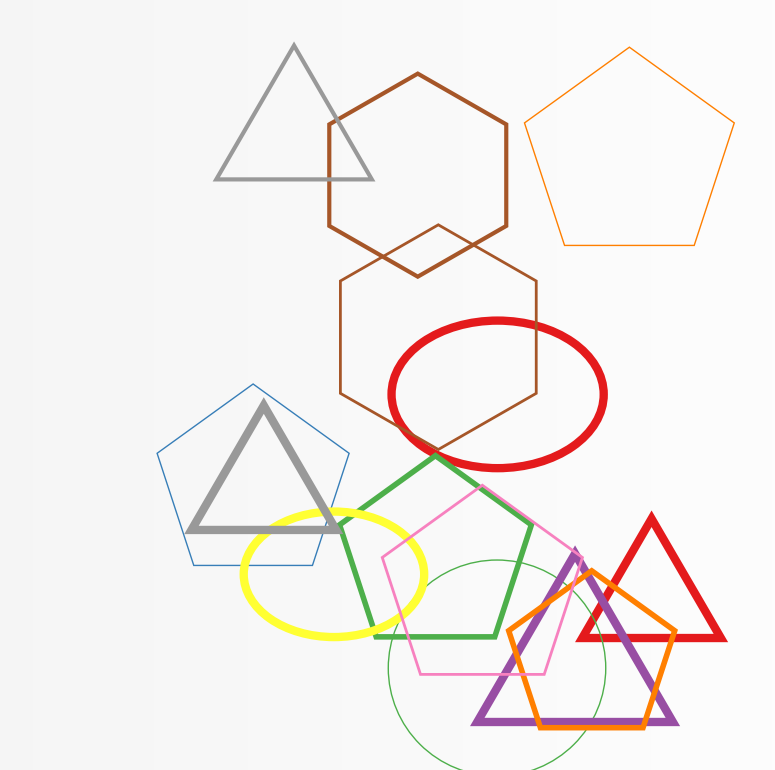[{"shape": "oval", "thickness": 3, "radius": 0.68, "center": [0.642, 0.488]}, {"shape": "triangle", "thickness": 3, "radius": 0.52, "center": [0.841, 0.223]}, {"shape": "pentagon", "thickness": 0.5, "radius": 0.65, "center": [0.327, 0.371]}, {"shape": "pentagon", "thickness": 2, "radius": 0.65, "center": [0.562, 0.278]}, {"shape": "circle", "thickness": 0.5, "radius": 0.7, "center": [0.641, 0.132]}, {"shape": "triangle", "thickness": 3, "radius": 0.73, "center": [0.742, 0.135]}, {"shape": "pentagon", "thickness": 2, "radius": 0.56, "center": [0.764, 0.146]}, {"shape": "pentagon", "thickness": 0.5, "radius": 0.71, "center": [0.812, 0.796]}, {"shape": "oval", "thickness": 3, "radius": 0.58, "center": [0.431, 0.254]}, {"shape": "hexagon", "thickness": 1.5, "radius": 0.66, "center": [0.539, 0.773]}, {"shape": "hexagon", "thickness": 1, "radius": 0.73, "center": [0.566, 0.562]}, {"shape": "pentagon", "thickness": 1, "radius": 0.68, "center": [0.622, 0.234]}, {"shape": "triangle", "thickness": 3, "radius": 0.54, "center": [0.34, 0.366]}, {"shape": "triangle", "thickness": 1.5, "radius": 0.58, "center": [0.379, 0.825]}]